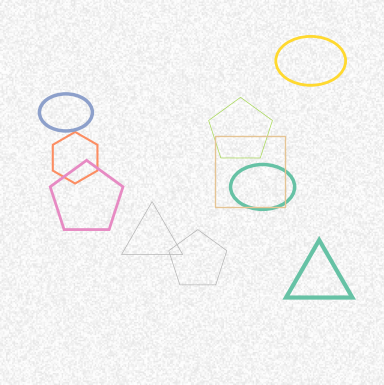[{"shape": "triangle", "thickness": 3, "radius": 0.5, "center": [0.829, 0.277]}, {"shape": "oval", "thickness": 2.5, "radius": 0.42, "center": [0.682, 0.514]}, {"shape": "hexagon", "thickness": 1.5, "radius": 0.33, "center": [0.195, 0.59]}, {"shape": "oval", "thickness": 2.5, "radius": 0.34, "center": [0.171, 0.708]}, {"shape": "pentagon", "thickness": 2, "radius": 0.5, "center": [0.225, 0.484]}, {"shape": "pentagon", "thickness": 0.5, "radius": 0.44, "center": [0.625, 0.66]}, {"shape": "oval", "thickness": 2, "radius": 0.45, "center": [0.807, 0.842]}, {"shape": "square", "thickness": 1, "radius": 0.46, "center": [0.649, 0.554]}, {"shape": "pentagon", "thickness": 0.5, "radius": 0.4, "center": [0.514, 0.324]}, {"shape": "triangle", "thickness": 0.5, "radius": 0.46, "center": [0.395, 0.385]}]